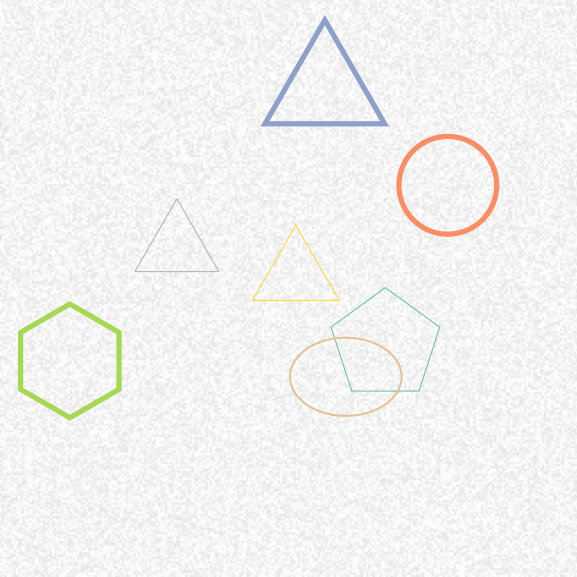[{"shape": "pentagon", "thickness": 0.5, "radius": 0.49, "center": [0.667, 0.402]}, {"shape": "circle", "thickness": 2.5, "radius": 0.42, "center": [0.775, 0.678]}, {"shape": "triangle", "thickness": 2.5, "radius": 0.6, "center": [0.562, 0.845]}, {"shape": "hexagon", "thickness": 2.5, "radius": 0.49, "center": [0.121, 0.374]}, {"shape": "triangle", "thickness": 0.5, "radius": 0.43, "center": [0.512, 0.522]}, {"shape": "oval", "thickness": 1, "radius": 0.48, "center": [0.599, 0.347]}, {"shape": "triangle", "thickness": 0.5, "radius": 0.42, "center": [0.306, 0.571]}]